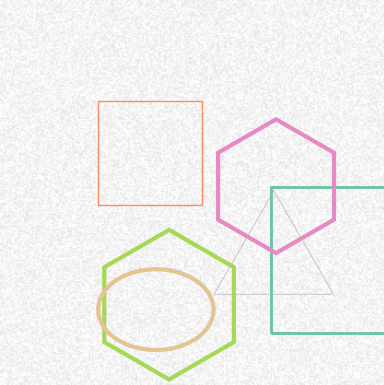[{"shape": "square", "thickness": 2, "radius": 0.94, "center": [0.893, 0.325]}, {"shape": "square", "thickness": 1, "radius": 0.68, "center": [0.391, 0.603]}, {"shape": "hexagon", "thickness": 3, "radius": 0.87, "center": [0.717, 0.516]}, {"shape": "hexagon", "thickness": 3, "radius": 0.97, "center": [0.439, 0.209]}, {"shape": "oval", "thickness": 3, "radius": 0.75, "center": [0.405, 0.196]}, {"shape": "triangle", "thickness": 0.5, "radius": 0.9, "center": [0.711, 0.325]}]